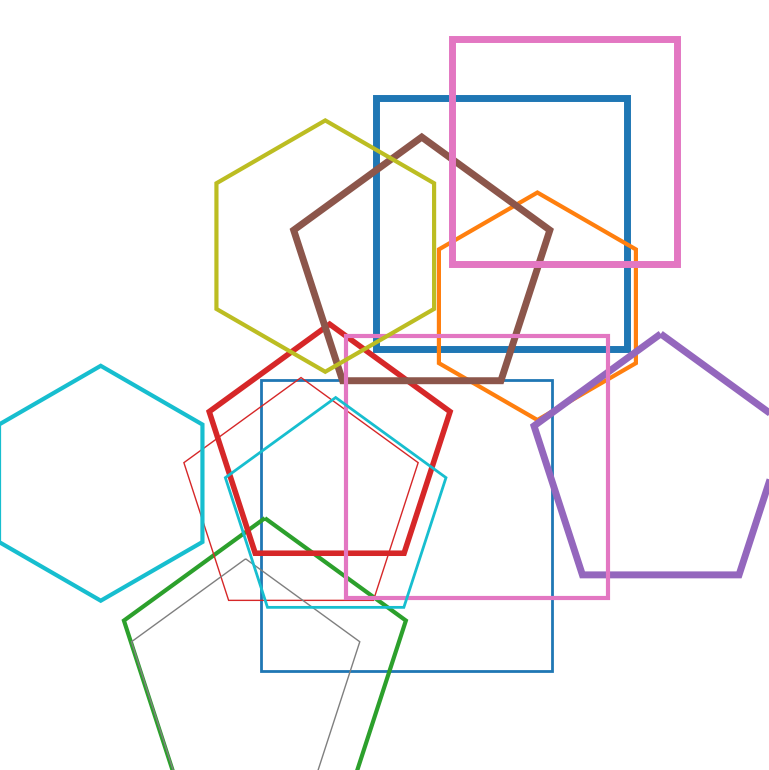[{"shape": "square", "thickness": 2.5, "radius": 0.81, "center": [0.651, 0.71]}, {"shape": "square", "thickness": 1, "radius": 0.95, "center": [0.528, 0.318]}, {"shape": "hexagon", "thickness": 1.5, "radius": 0.74, "center": [0.698, 0.602]}, {"shape": "pentagon", "thickness": 1.5, "radius": 0.96, "center": [0.344, 0.135]}, {"shape": "pentagon", "thickness": 2, "radius": 0.82, "center": [0.428, 0.415]}, {"shape": "pentagon", "thickness": 0.5, "radius": 0.8, "center": [0.391, 0.35]}, {"shape": "pentagon", "thickness": 2.5, "radius": 0.87, "center": [0.858, 0.393]}, {"shape": "pentagon", "thickness": 2.5, "radius": 0.87, "center": [0.548, 0.647]}, {"shape": "square", "thickness": 2.5, "radius": 0.73, "center": [0.733, 0.803]}, {"shape": "square", "thickness": 1.5, "radius": 0.85, "center": [0.62, 0.393]}, {"shape": "pentagon", "thickness": 0.5, "radius": 0.78, "center": [0.319, 0.118]}, {"shape": "hexagon", "thickness": 1.5, "radius": 0.82, "center": [0.422, 0.68]}, {"shape": "hexagon", "thickness": 1.5, "radius": 0.76, "center": [0.131, 0.372]}, {"shape": "pentagon", "thickness": 1, "radius": 0.75, "center": [0.436, 0.333]}]